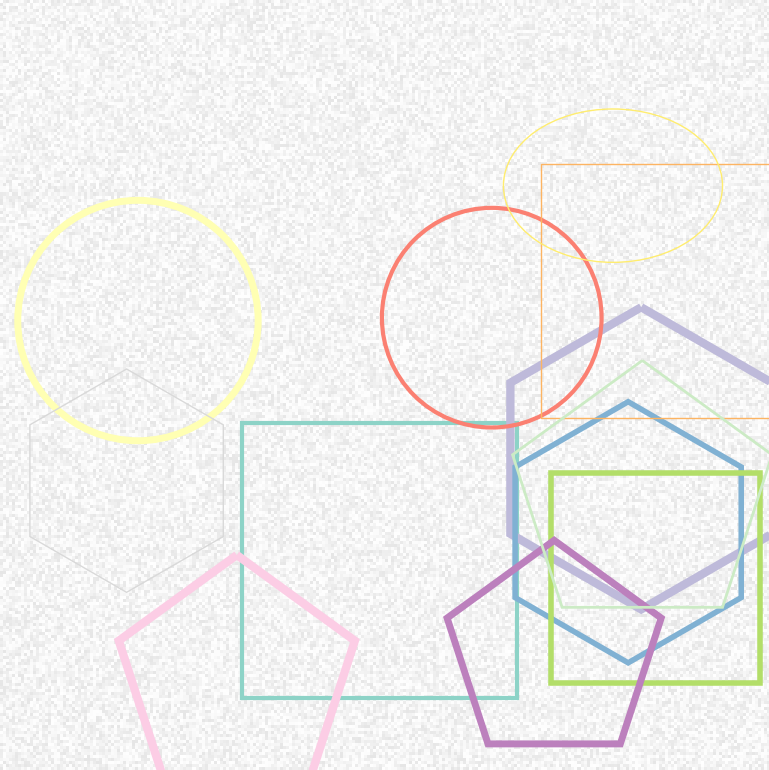[{"shape": "square", "thickness": 1.5, "radius": 0.89, "center": [0.493, 0.272]}, {"shape": "circle", "thickness": 2.5, "radius": 0.78, "center": [0.179, 0.584]}, {"shape": "hexagon", "thickness": 3, "radius": 0.98, "center": [0.833, 0.405]}, {"shape": "circle", "thickness": 1.5, "radius": 0.71, "center": [0.639, 0.587]}, {"shape": "hexagon", "thickness": 2, "radius": 0.85, "center": [0.816, 0.309]}, {"shape": "square", "thickness": 0.5, "radius": 0.82, "center": [0.868, 0.622]}, {"shape": "square", "thickness": 2, "radius": 0.68, "center": [0.851, 0.249]}, {"shape": "pentagon", "thickness": 3, "radius": 0.81, "center": [0.308, 0.118]}, {"shape": "hexagon", "thickness": 0.5, "radius": 0.73, "center": [0.164, 0.376]}, {"shape": "pentagon", "thickness": 2.5, "radius": 0.73, "center": [0.72, 0.152]}, {"shape": "pentagon", "thickness": 1, "radius": 0.89, "center": [0.834, 0.355]}, {"shape": "oval", "thickness": 0.5, "radius": 0.71, "center": [0.796, 0.759]}]